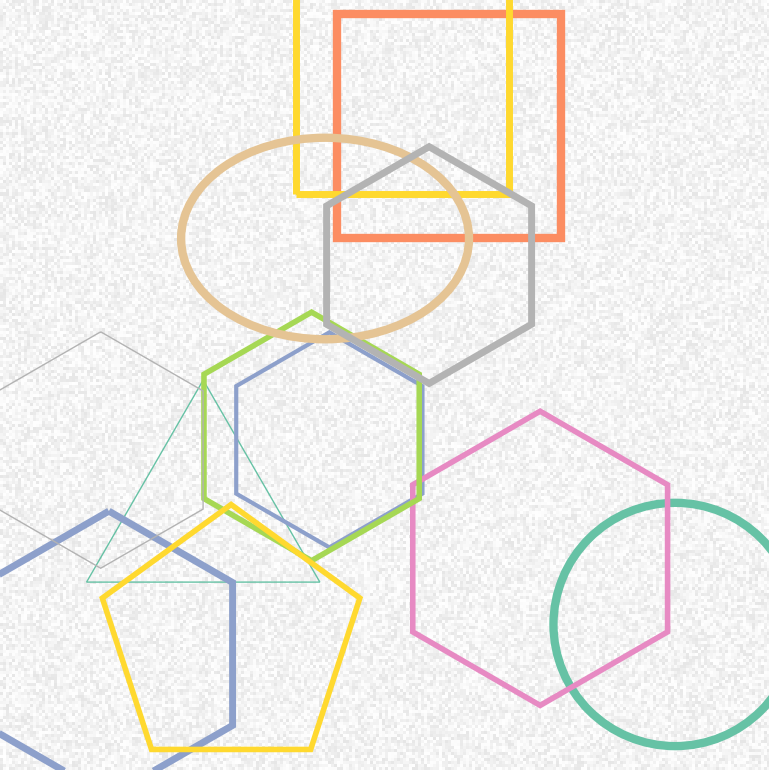[{"shape": "triangle", "thickness": 0.5, "radius": 0.87, "center": [0.264, 0.331]}, {"shape": "circle", "thickness": 3, "radius": 0.79, "center": [0.877, 0.189]}, {"shape": "square", "thickness": 3, "radius": 0.73, "center": [0.583, 0.837]}, {"shape": "hexagon", "thickness": 2.5, "radius": 0.93, "center": [0.141, 0.151]}, {"shape": "hexagon", "thickness": 1.5, "radius": 0.7, "center": [0.428, 0.429]}, {"shape": "hexagon", "thickness": 2, "radius": 0.96, "center": [0.702, 0.275]}, {"shape": "hexagon", "thickness": 2, "radius": 0.81, "center": [0.405, 0.433]}, {"shape": "pentagon", "thickness": 2, "radius": 0.88, "center": [0.3, 0.169]}, {"shape": "square", "thickness": 2.5, "radius": 0.69, "center": [0.522, 0.887]}, {"shape": "oval", "thickness": 3, "radius": 0.93, "center": [0.422, 0.69]}, {"shape": "hexagon", "thickness": 0.5, "radius": 0.77, "center": [0.131, 0.416]}, {"shape": "hexagon", "thickness": 2.5, "radius": 0.77, "center": [0.557, 0.656]}]